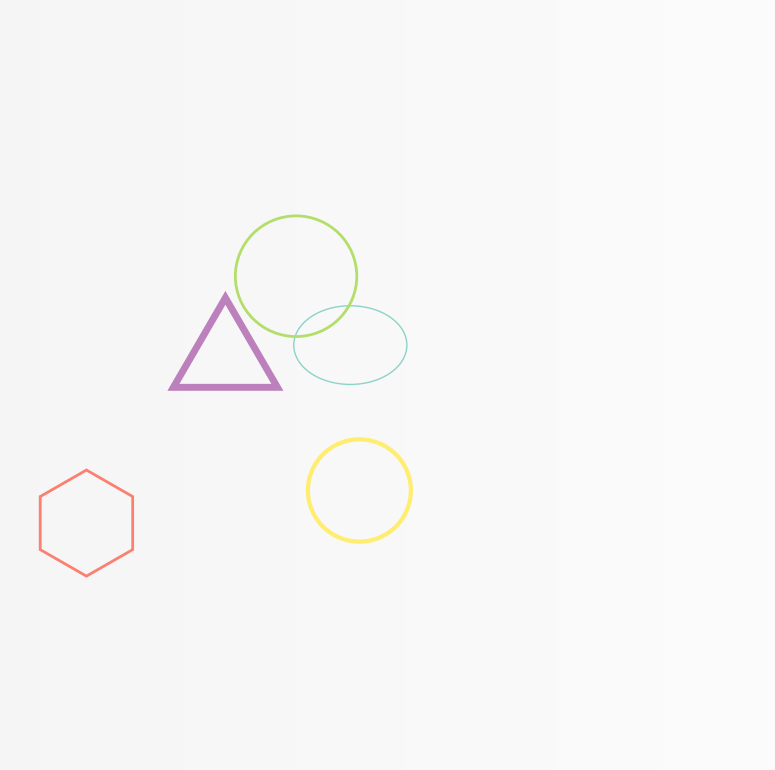[{"shape": "oval", "thickness": 0.5, "radius": 0.37, "center": [0.452, 0.552]}, {"shape": "hexagon", "thickness": 1, "radius": 0.34, "center": [0.112, 0.321]}, {"shape": "circle", "thickness": 1, "radius": 0.39, "center": [0.382, 0.641]}, {"shape": "triangle", "thickness": 2.5, "radius": 0.39, "center": [0.291, 0.536]}, {"shape": "circle", "thickness": 1.5, "radius": 0.33, "center": [0.464, 0.363]}]